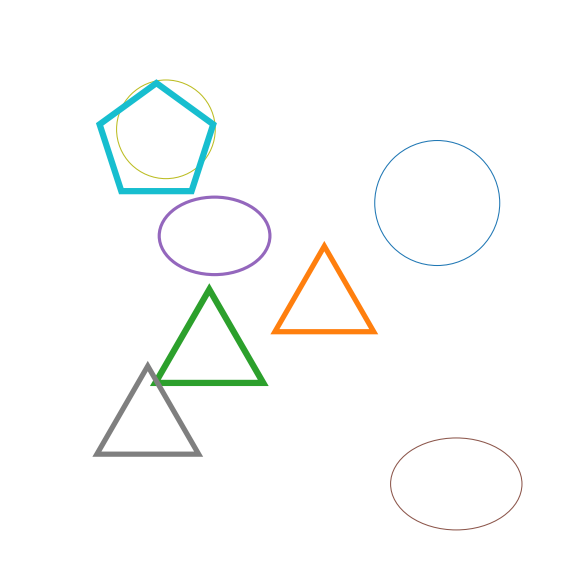[{"shape": "circle", "thickness": 0.5, "radius": 0.54, "center": [0.757, 0.648]}, {"shape": "triangle", "thickness": 2.5, "radius": 0.49, "center": [0.562, 0.474]}, {"shape": "triangle", "thickness": 3, "radius": 0.54, "center": [0.362, 0.39]}, {"shape": "oval", "thickness": 1.5, "radius": 0.48, "center": [0.372, 0.591]}, {"shape": "oval", "thickness": 0.5, "radius": 0.57, "center": [0.79, 0.161]}, {"shape": "triangle", "thickness": 2.5, "radius": 0.51, "center": [0.256, 0.264]}, {"shape": "circle", "thickness": 0.5, "radius": 0.43, "center": [0.287, 0.775]}, {"shape": "pentagon", "thickness": 3, "radius": 0.52, "center": [0.271, 0.752]}]